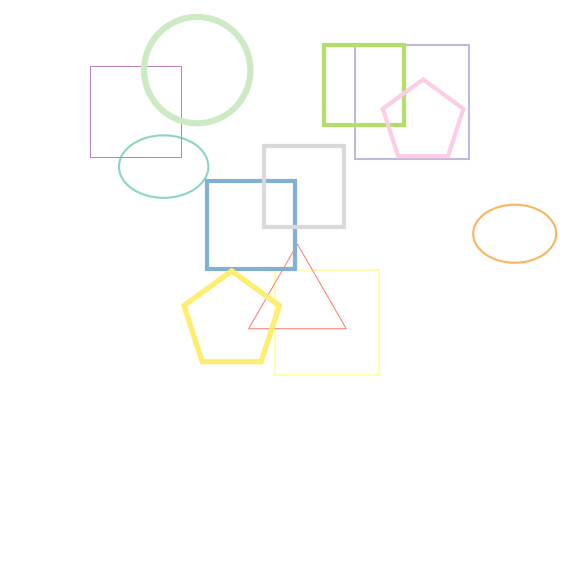[{"shape": "oval", "thickness": 1, "radius": 0.39, "center": [0.283, 0.711]}, {"shape": "square", "thickness": 1, "radius": 0.45, "center": [0.566, 0.44]}, {"shape": "square", "thickness": 1, "radius": 0.49, "center": [0.713, 0.822]}, {"shape": "triangle", "thickness": 0.5, "radius": 0.49, "center": [0.515, 0.479]}, {"shape": "square", "thickness": 2, "radius": 0.38, "center": [0.435, 0.61]}, {"shape": "oval", "thickness": 1, "radius": 0.36, "center": [0.891, 0.594]}, {"shape": "square", "thickness": 2, "radius": 0.34, "center": [0.63, 0.852]}, {"shape": "pentagon", "thickness": 2, "radius": 0.37, "center": [0.733, 0.788]}, {"shape": "square", "thickness": 2, "radius": 0.35, "center": [0.527, 0.676]}, {"shape": "square", "thickness": 0.5, "radius": 0.39, "center": [0.234, 0.806]}, {"shape": "circle", "thickness": 3, "radius": 0.46, "center": [0.341, 0.878]}, {"shape": "pentagon", "thickness": 2.5, "radius": 0.43, "center": [0.401, 0.443]}]